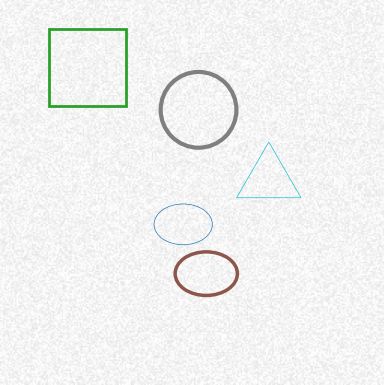[{"shape": "oval", "thickness": 0.5, "radius": 0.38, "center": [0.476, 0.417]}, {"shape": "square", "thickness": 2, "radius": 0.5, "center": [0.227, 0.826]}, {"shape": "oval", "thickness": 2.5, "radius": 0.4, "center": [0.536, 0.289]}, {"shape": "circle", "thickness": 3, "radius": 0.49, "center": [0.516, 0.715]}, {"shape": "triangle", "thickness": 0.5, "radius": 0.48, "center": [0.698, 0.535]}]